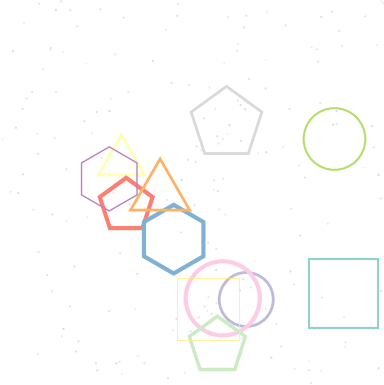[{"shape": "square", "thickness": 1.5, "radius": 0.45, "center": [0.893, 0.238]}, {"shape": "triangle", "thickness": 2, "radius": 0.35, "center": [0.315, 0.58]}, {"shape": "circle", "thickness": 2, "radius": 0.35, "center": [0.64, 0.222]}, {"shape": "pentagon", "thickness": 3, "radius": 0.36, "center": [0.328, 0.466]}, {"shape": "hexagon", "thickness": 3, "radius": 0.45, "center": [0.451, 0.379]}, {"shape": "triangle", "thickness": 2, "radius": 0.44, "center": [0.416, 0.499]}, {"shape": "circle", "thickness": 1.5, "radius": 0.4, "center": [0.869, 0.639]}, {"shape": "circle", "thickness": 3, "radius": 0.48, "center": [0.579, 0.225]}, {"shape": "pentagon", "thickness": 2, "radius": 0.48, "center": [0.588, 0.679]}, {"shape": "hexagon", "thickness": 1, "radius": 0.42, "center": [0.284, 0.535]}, {"shape": "pentagon", "thickness": 2.5, "radius": 0.38, "center": [0.565, 0.102]}, {"shape": "square", "thickness": 0.5, "radius": 0.4, "center": [0.54, 0.197]}]